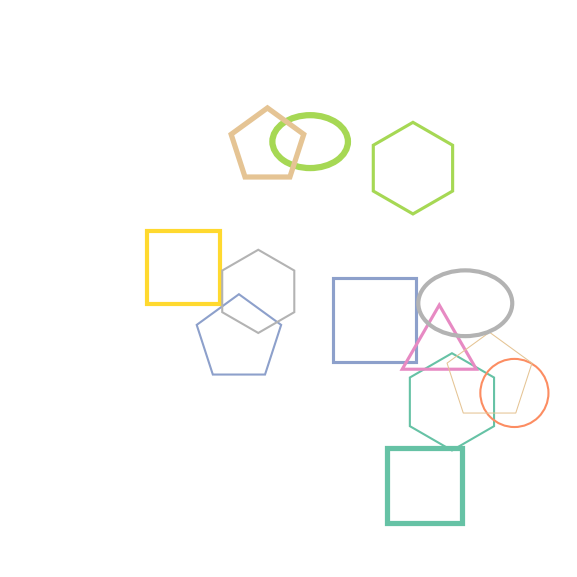[{"shape": "hexagon", "thickness": 1, "radius": 0.42, "center": [0.783, 0.303]}, {"shape": "square", "thickness": 2.5, "radius": 0.32, "center": [0.734, 0.158]}, {"shape": "circle", "thickness": 1, "radius": 0.29, "center": [0.891, 0.319]}, {"shape": "square", "thickness": 1.5, "radius": 0.36, "center": [0.649, 0.445]}, {"shape": "pentagon", "thickness": 1, "radius": 0.38, "center": [0.414, 0.413]}, {"shape": "triangle", "thickness": 1.5, "radius": 0.37, "center": [0.761, 0.397]}, {"shape": "oval", "thickness": 3, "radius": 0.33, "center": [0.537, 0.754]}, {"shape": "hexagon", "thickness": 1.5, "radius": 0.4, "center": [0.715, 0.708]}, {"shape": "square", "thickness": 2, "radius": 0.32, "center": [0.318, 0.536]}, {"shape": "pentagon", "thickness": 2.5, "radius": 0.33, "center": [0.463, 0.746]}, {"shape": "pentagon", "thickness": 0.5, "radius": 0.39, "center": [0.848, 0.346]}, {"shape": "hexagon", "thickness": 1, "radius": 0.36, "center": [0.447, 0.495]}, {"shape": "oval", "thickness": 2, "radius": 0.41, "center": [0.806, 0.474]}]